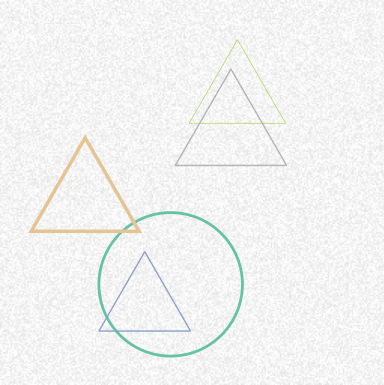[{"shape": "circle", "thickness": 2, "radius": 0.93, "center": [0.443, 0.261]}, {"shape": "triangle", "thickness": 1, "radius": 0.69, "center": [0.376, 0.209]}, {"shape": "triangle", "thickness": 0.5, "radius": 0.72, "center": [0.617, 0.752]}, {"shape": "triangle", "thickness": 2.5, "radius": 0.81, "center": [0.221, 0.48]}, {"shape": "triangle", "thickness": 1, "radius": 0.83, "center": [0.6, 0.654]}]